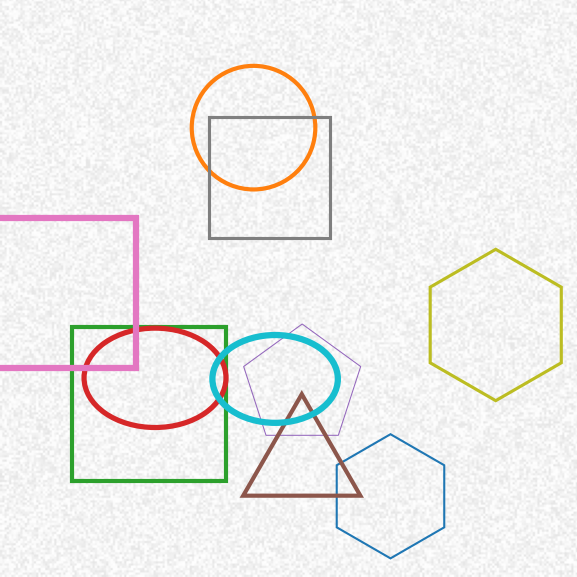[{"shape": "hexagon", "thickness": 1, "radius": 0.54, "center": [0.676, 0.14]}, {"shape": "circle", "thickness": 2, "radius": 0.54, "center": [0.439, 0.778]}, {"shape": "square", "thickness": 2, "radius": 0.67, "center": [0.258, 0.3]}, {"shape": "oval", "thickness": 2.5, "radius": 0.61, "center": [0.268, 0.345]}, {"shape": "pentagon", "thickness": 0.5, "radius": 0.53, "center": [0.523, 0.332]}, {"shape": "triangle", "thickness": 2, "radius": 0.59, "center": [0.523, 0.199]}, {"shape": "square", "thickness": 3, "radius": 0.65, "center": [0.105, 0.492]}, {"shape": "square", "thickness": 1.5, "radius": 0.52, "center": [0.467, 0.691]}, {"shape": "hexagon", "thickness": 1.5, "radius": 0.66, "center": [0.858, 0.436]}, {"shape": "oval", "thickness": 3, "radius": 0.54, "center": [0.476, 0.343]}]